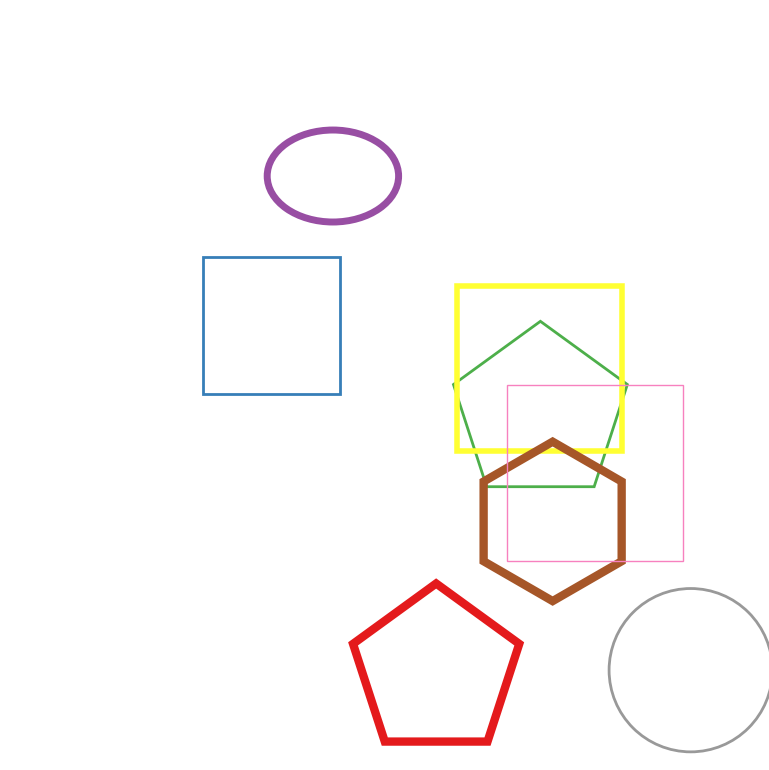[{"shape": "pentagon", "thickness": 3, "radius": 0.57, "center": [0.566, 0.129]}, {"shape": "square", "thickness": 1, "radius": 0.44, "center": [0.353, 0.577]}, {"shape": "pentagon", "thickness": 1, "radius": 0.59, "center": [0.702, 0.464]}, {"shape": "oval", "thickness": 2.5, "radius": 0.43, "center": [0.432, 0.771]}, {"shape": "square", "thickness": 2, "radius": 0.54, "center": [0.7, 0.521]}, {"shape": "hexagon", "thickness": 3, "radius": 0.52, "center": [0.718, 0.323]}, {"shape": "square", "thickness": 0.5, "radius": 0.57, "center": [0.773, 0.385]}, {"shape": "circle", "thickness": 1, "radius": 0.53, "center": [0.897, 0.13]}]